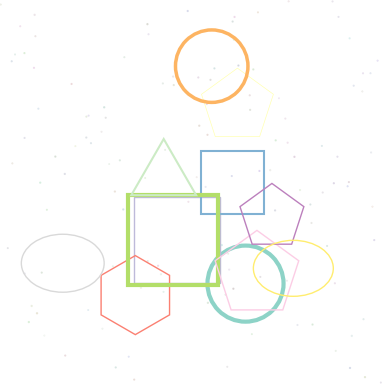[{"shape": "circle", "thickness": 3, "radius": 0.49, "center": [0.638, 0.263]}, {"shape": "pentagon", "thickness": 0.5, "radius": 0.49, "center": [0.617, 0.725]}, {"shape": "square", "thickness": 1, "radius": 0.56, "center": [0.46, 0.376]}, {"shape": "hexagon", "thickness": 1, "radius": 0.51, "center": [0.351, 0.233]}, {"shape": "square", "thickness": 1.5, "radius": 0.41, "center": [0.604, 0.526]}, {"shape": "circle", "thickness": 2.5, "radius": 0.47, "center": [0.55, 0.828]}, {"shape": "square", "thickness": 3, "radius": 0.59, "center": [0.449, 0.377]}, {"shape": "pentagon", "thickness": 1, "radius": 0.57, "center": [0.667, 0.287]}, {"shape": "oval", "thickness": 1, "radius": 0.54, "center": [0.163, 0.316]}, {"shape": "pentagon", "thickness": 1, "radius": 0.44, "center": [0.706, 0.436]}, {"shape": "triangle", "thickness": 1.5, "radius": 0.49, "center": [0.425, 0.542]}, {"shape": "oval", "thickness": 1, "radius": 0.52, "center": [0.762, 0.303]}]